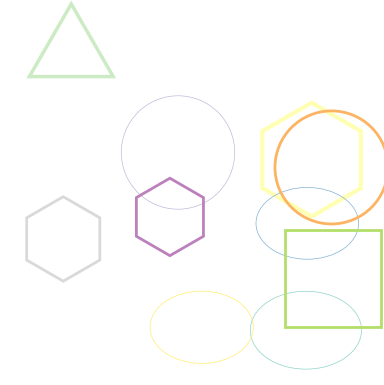[{"shape": "oval", "thickness": 0.5, "radius": 0.72, "center": [0.795, 0.142]}, {"shape": "hexagon", "thickness": 3, "radius": 0.74, "center": [0.81, 0.585]}, {"shape": "circle", "thickness": 0.5, "radius": 0.74, "center": [0.462, 0.604]}, {"shape": "oval", "thickness": 0.5, "radius": 0.67, "center": [0.798, 0.42]}, {"shape": "circle", "thickness": 2, "radius": 0.73, "center": [0.861, 0.565]}, {"shape": "square", "thickness": 2, "radius": 0.63, "center": [0.865, 0.277]}, {"shape": "hexagon", "thickness": 2, "radius": 0.55, "center": [0.164, 0.379]}, {"shape": "hexagon", "thickness": 2, "radius": 0.5, "center": [0.441, 0.437]}, {"shape": "triangle", "thickness": 2.5, "radius": 0.63, "center": [0.185, 0.864]}, {"shape": "oval", "thickness": 0.5, "radius": 0.67, "center": [0.524, 0.15]}]